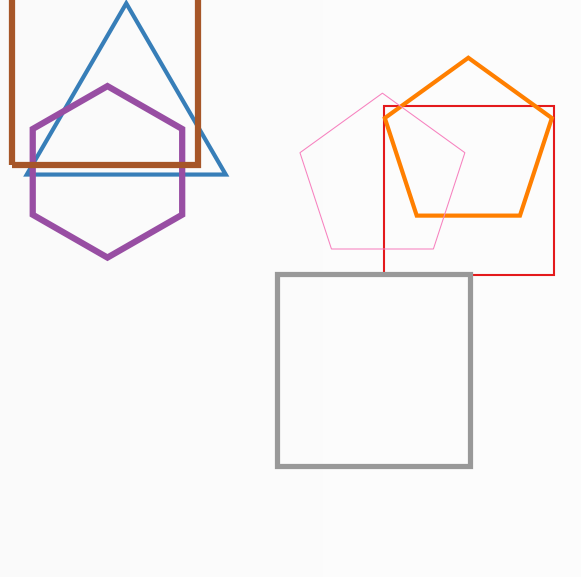[{"shape": "square", "thickness": 1, "radius": 0.73, "center": [0.806, 0.669]}, {"shape": "triangle", "thickness": 2, "radius": 0.99, "center": [0.217, 0.796]}, {"shape": "hexagon", "thickness": 3, "radius": 0.74, "center": [0.185, 0.702]}, {"shape": "pentagon", "thickness": 2, "radius": 0.76, "center": [0.806, 0.748]}, {"shape": "square", "thickness": 3, "radius": 0.8, "center": [0.181, 0.873]}, {"shape": "pentagon", "thickness": 0.5, "radius": 0.75, "center": [0.658, 0.689]}, {"shape": "square", "thickness": 2.5, "radius": 0.83, "center": [0.643, 0.358]}]